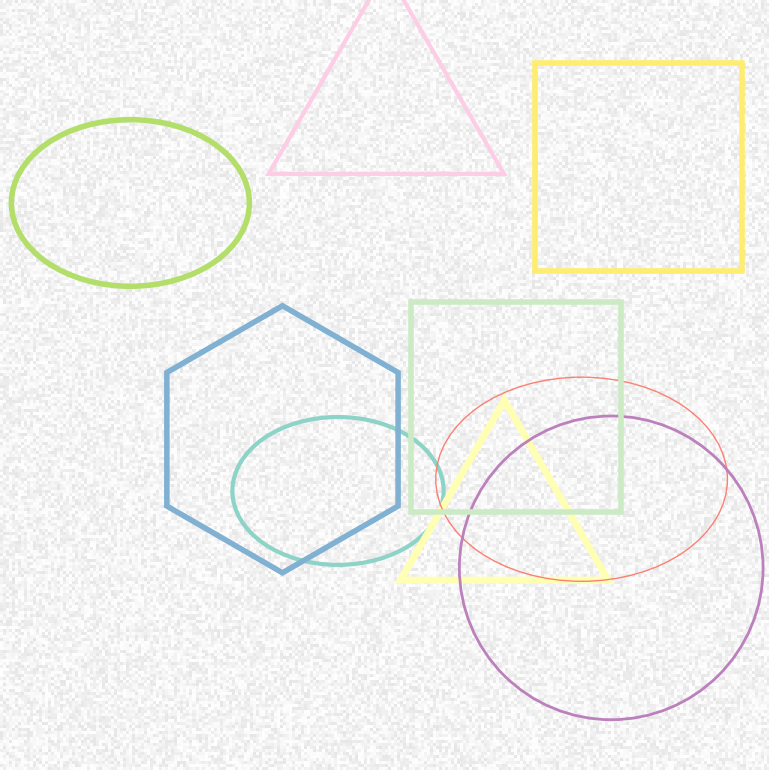[{"shape": "oval", "thickness": 1.5, "radius": 0.69, "center": [0.439, 0.362]}, {"shape": "triangle", "thickness": 2.5, "radius": 0.78, "center": [0.655, 0.324]}, {"shape": "oval", "thickness": 0.5, "radius": 0.95, "center": [0.755, 0.378]}, {"shape": "hexagon", "thickness": 2, "radius": 0.87, "center": [0.367, 0.43]}, {"shape": "oval", "thickness": 2, "radius": 0.77, "center": [0.169, 0.736]}, {"shape": "triangle", "thickness": 1.5, "radius": 0.88, "center": [0.502, 0.862]}, {"shape": "circle", "thickness": 1, "radius": 0.99, "center": [0.794, 0.263]}, {"shape": "square", "thickness": 2, "radius": 0.68, "center": [0.671, 0.471]}, {"shape": "square", "thickness": 2, "radius": 0.67, "center": [0.829, 0.783]}]